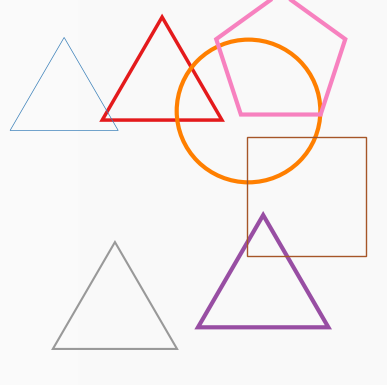[{"shape": "triangle", "thickness": 2.5, "radius": 0.89, "center": [0.418, 0.777]}, {"shape": "triangle", "thickness": 0.5, "radius": 0.81, "center": [0.166, 0.742]}, {"shape": "triangle", "thickness": 3, "radius": 0.97, "center": [0.679, 0.247]}, {"shape": "circle", "thickness": 3, "radius": 0.93, "center": [0.641, 0.712]}, {"shape": "square", "thickness": 1, "radius": 0.77, "center": [0.791, 0.49]}, {"shape": "pentagon", "thickness": 3, "radius": 0.88, "center": [0.725, 0.844]}, {"shape": "triangle", "thickness": 1.5, "radius": 0.93, "center": [0.297, 0.186]}]